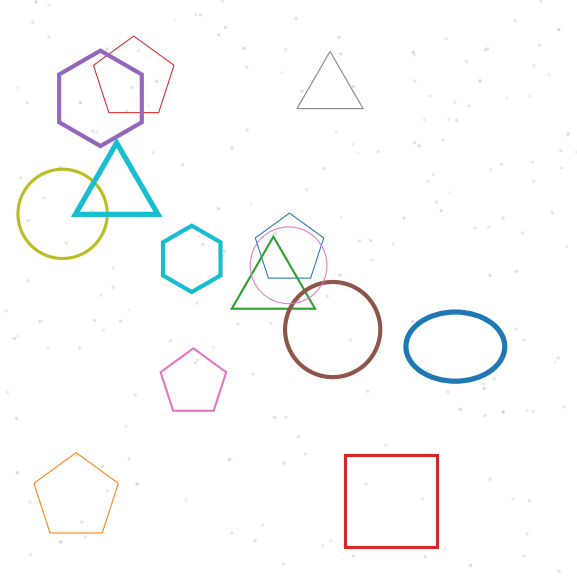[{"shape": "pentagon", "thickness": 0.5, "radius": 0.31, "center": [0.501, 0.568]}, {"shape": "oval", "thickness": 2.5, "radius": 0.43, "center": [0.788, 0.399]}, {"shape": "pentagon", "thickness": 0.5, "radius": 0.38, "center": [0.132, 0.138]}, {"shape": "triangle", "thickness": 1, "radius": 0.42, "center": [0.473, 0.506]}, {"shape": "pentagon", "thickness": 0.5, "radius": 0.37, "center": [0.232, 0.863]}, {"shape": "square", "thickness": 1.5, "radius": 0.4, "center": [0.677, 0.131]}, {"shape": "hexagon", "thickness": 2, "radius": 0.41, "center": [0.174, 0.829]}, {"shape": "circle", "thickness": 2, "radius": 0.41, "center": [0.576, 0.428]}, {"shape": "circle", "thickness": 0.5, "radius": 0.33, "center": [0.5, 0.54]}, {"shape": "pentagon", "thickness": 1, "radius": 0.3, "center": [0.335, 0.336]}, {"shape": "triangle", "thickness": 0.5, "radius": 0.33, "center": [0.572, 0.844]}, {"shape": "circle", "thickness": 1.5, "radius": 0.39, "center": [0.108, 0.629]}, {"shape": "triangle", "thickness": 2.5, "radius": 0.41, "center": [0.202, 0.669]}, {"shape": "hexagon", "thickness": 2, "radius": 0.29, "center": [0.332, 0.551]}]